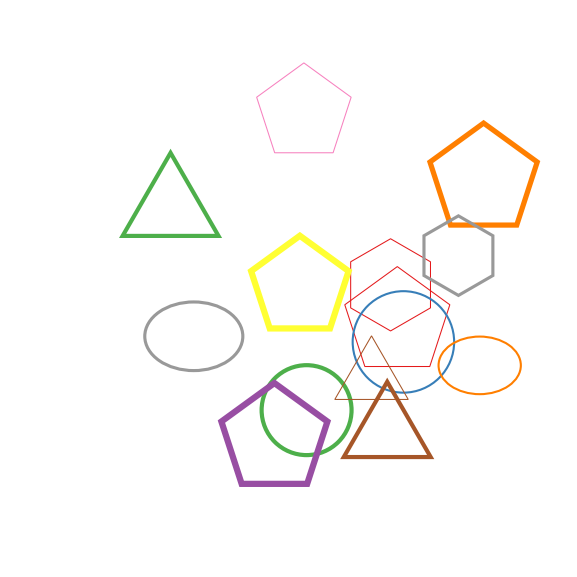[{"shape": "hexagon", "thickness": 0.5, "radius": 0.4, "center": [0.676, 0.506]}, {"shape": "pentagon", "thickness": 0.5, "radius": 0.48, "center": [0.688, 0.442]}, {"shape": "circle", "thickness": 1, "radius": 0.44, "center": [0.699, 0.407]}, {"shape": "circle", "thickness": 2, "radius": 0.39, "center": [0.531, 0.289]}, {"shape": "triangle", "thickness": 2, "radius": 0.48, "center": [0.295, 0.639]}, {"shape": "pentagon", "thickness": 3, "radius": 0.48, "center": [0.475, 0.239]}, {"shape": "oval", "thickness": 1, "radius": 0.36, "center": [0.831, 0.366]}, {"shape": "pentagon", "thickness": 2.5, "radius": 0.49, "center": [0.837, 0.688]}, {"shape": "pentagon", "thickness": 3, "radius": 0.44, "center": [0.519, 0.502]}, {"shape": "triangle", "thickness": 0.5, "radius": 0.37, "center": [0.643, 0.344]}, {"shape": "triangle", "thickness": 2, "radius": 0.43, "center": [0.671, 0.251]}, {"shape": "pentagon", "thickness": 0.5, "radius": 0.43, "center": [0.526, 0.804]}, {"shape": "oval", "thickness": 1.5, "radius": 0.42, "center": [0.336, 0.417]}, {"shape": "hexagon", "thickness": 1.5, "radius": 0.34, "center": [0.794, 0.556]}]